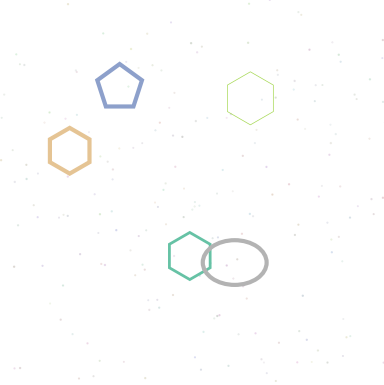[{"shape": "hexagon", "thickness": 2, "radius": 0.31, "center": [0.493, 0.335]}, {"shape": "pentagon", "thickness": 3, "radius": 0.3, "center": [0.311, 0.773]}, {"shape": "hexagon", "thickness": 0.5, "radius": 0.34, "center": [0.65, 0.745]}, {"shape": "hexagon", "thickness": 3, "radius": 0.3, "center": [0.181, 0.608]}, {"shape": "oval", "thickness": 3, "radius": 0.41, "center": [0.61, 0.318]}]